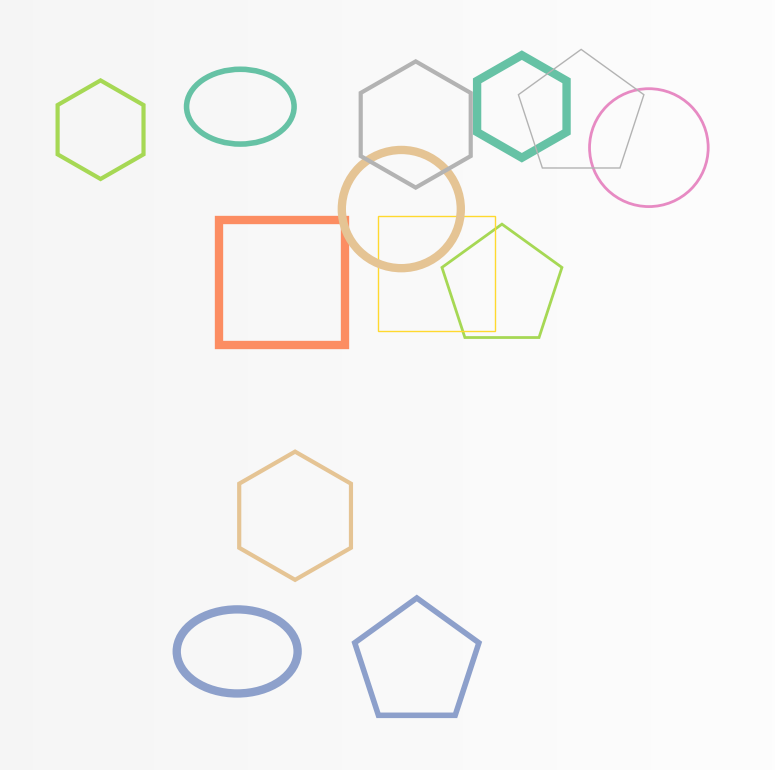[{"shape": "hexagon", "thickness": 3, "radius": 0.33, "center": [0.673, 0.862]}, {"shape": "oval", "thickness": 2, "radius": 0.35, "center": [0.31, 0.861]}, {"shape": "square", "thickness": 3, "radius": 0.41, "center": [0.364, 0.634]}, {"shape": "oval", "thickness": 3, "radius": 0.39, "center": [0.306, 0.154]}, {"shape": "pentagon", "thickness": 2, "radius": 0.42, "center": [0.538, 0.139]}, {"shape": "circle", "thickness": 1, "radius": 0.38, "center": [0.837, 0.808]}, {"shape": "pentagon", "thickness": 1, "radius": 0.41, "center": [0.648, 0.628]}, {"shape": "hexagon", "thickness": 1.5, "radius": 0.32, "center": [0.13, 0.832]}, {"shape": "square", "thickness": 0.5, "radius": 0.38, "center": [0.563, 0.645]}, {"shape": "hexagon", "thickness": 1.5, "radius": 0.42, "center": [0.381, 0.33]}, {"shape": "circle", "thickness": 3, "radius": 0.38, "center": [0.518, 0.728]}, {"shape": "hexagon", "thickness": 1.5, "radius": 0.41, "center": [0.536, 0.838]}, {"shape": "pentagon", "thickness": 0.5, "radius": 0.43, "center": [0.75, 0.851]}]